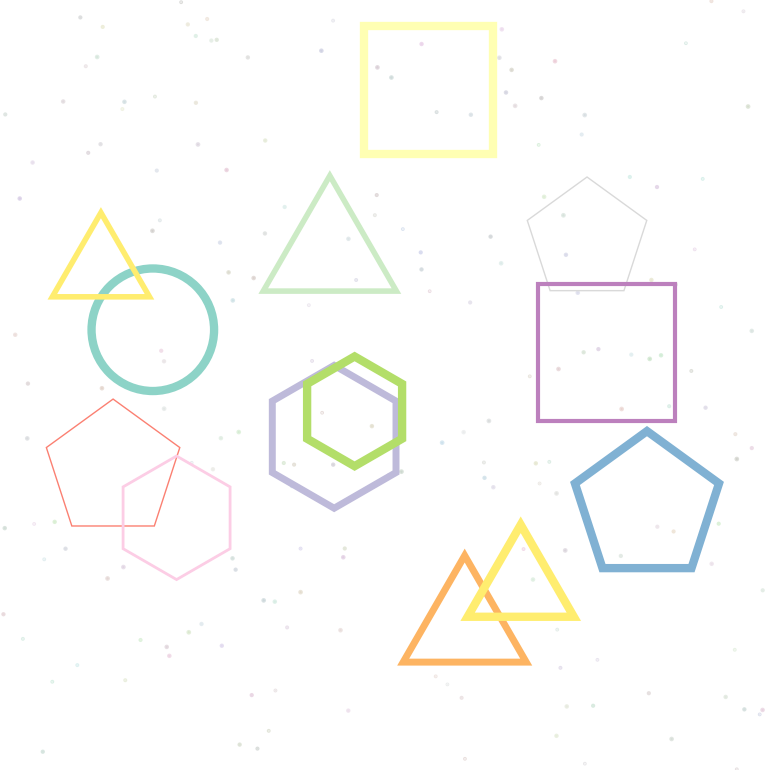[{"shape": "circle", "thickness": 3, "radius": 0.4, "center": [0.198, 0.572]}, {"shape": "square", "thickness": 3, "radius": 0.42, "center": [0.557, 0.883]}, {"shape": "hexagon", "thickness": 2.5, "radius": 0.46, "center": [0.434, 0.433]}, {"shape": "pentagon", "thickness": 0.5, "radius": 0.46, "center": [0.147, 0.391]}, {"shape": "pentagon", "thickness": 3, "radius": 0.49, "center": [0.84, 0.342]}, {"shape": "triangle", "thickness": 2.5, "radius": 0.46, "center": [0.604, 0.186]}, {"shape": "hexagon", "thickness": 3, "radius": 0.36, "center": [0.461, 0.466]}, {"shape": "hexagon", "thickness": 1, "radius": 0.4, "center": [0.229, 0.328]}, {"shape": "pentagon", "thickness": 0.5, "radius": 0.41, "center": [0.762, 0.689]}, {"shape": "square", "thickness": 1.5, "radius": 0.44, "center": [0.787, 0.542]}, {"shape": "triangle", "thickness": 2, "radius": 0.5, "center": [0.428, 0.672]}, {"shape": "triangle", "thickness": 2, "radius": 0.36, "center": [0.131, 0.651]}, {"shape": "triangle", "thickness": 3, "radius": 0.4, "center": [0.676, 0.239]}]